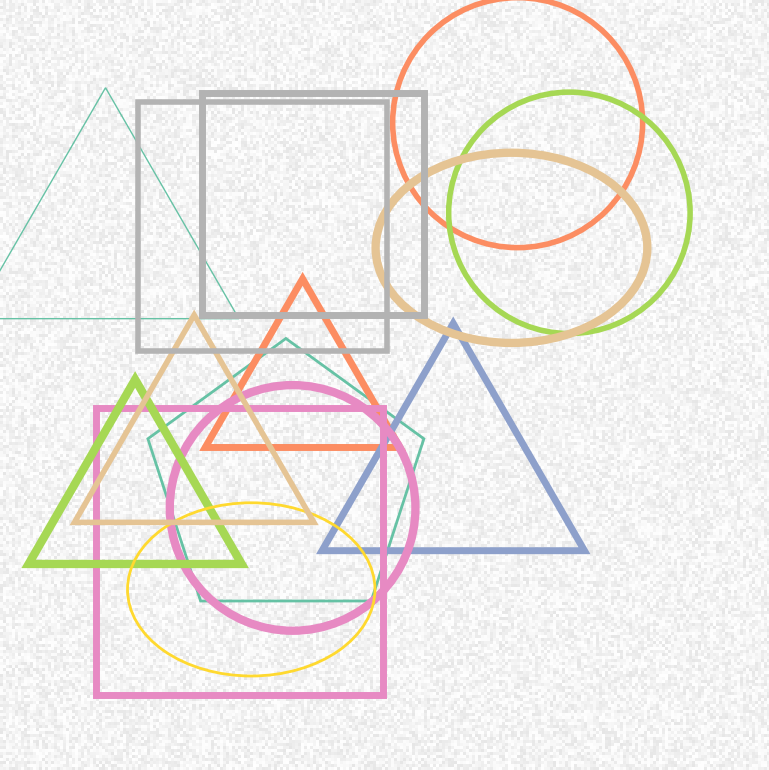[{"shape": "pentagon", "thickness": 1, "radius": 0.94, "center": [0.371, 0.372]}, {"shape": "triangle", "thickness": 0.5, "radius": 1.0, "center": [0.137, 0.686]}, {"shape": "triangle", "thickness": 2.5, "radius": 0.73, "center": [0.393, 0.492]}, {"shape": "circle", "thickness": 2, "radius": 0.81, "center": [0.672, 0.841]}, {"shape": "triangle", "thickness": 2.5, "radius": 0.98, "center": [0.589, 0.383]}, {"shape": "circle", "thickness": 3, "radius": 0.8, "center": [0.38, 0.34]}, {"shape": "square", "thickness": 2.5, "radius": 0.93, "center": [0.311, 0.284]}, {"shape": "circle", "thickness": 2, "radius": 0.78, "center": [0.739, 0.724]}, {"shape": "triangle", "thickness": 3, "radius": 0.8, "center": [0.176, 0.347]}, {"shape": "oval", "thickness": 1, "radius": 0.8, "center": [0.326, 0.235]}, {"shape": "oval", "thickness": 3, "radius": 0.88, "center": [0.664, 0.678]}, {"shape": "triangle", "thickness": 2, "radius": 0.9, "center": [0.252, 0.411]}, {"shape": "square", "thickness": 2.5, "radius": 0.72, "center": [0.407, 0.735]}, {"shape": "square", "thickness": 2, "radius": 0.81, "center": [0.341, 0.706]}]